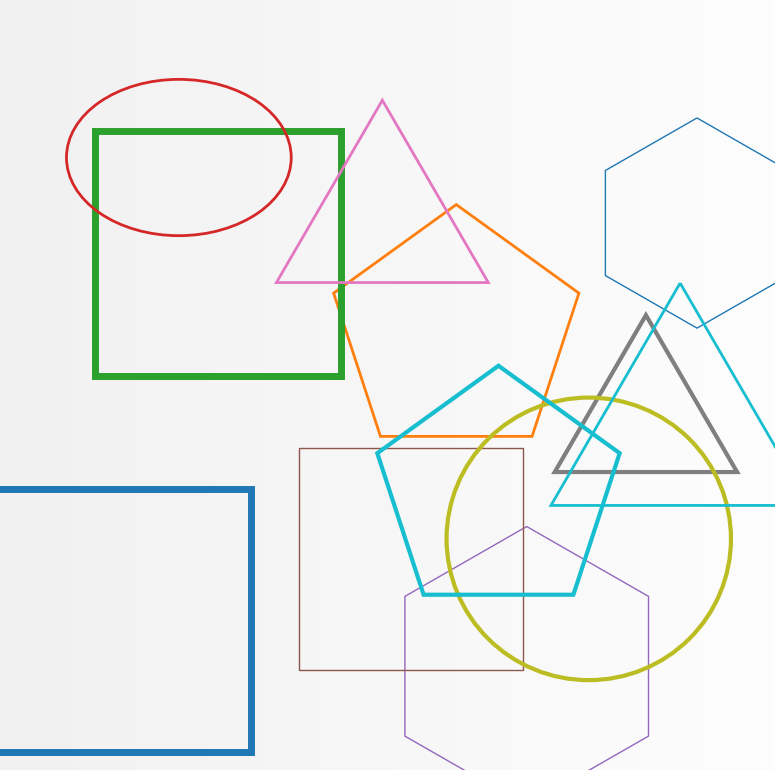[{"shape": "square", "thickness": 2.5, "radius": 0.85, "center": [0.153, 0.195]}, {"shape": "hexagon", "thickness": 0.5, "radius": 0.68, "center": [0.899, 0.71]}, {"shape": "pentagon", "thickness": 1, "radius": 0.83, "center": [0.589, 0.568]}, {"shape": "square", "thickness": 2.5, "radius": 0.8, "center": [0.281, 0.671]}, {"shape": "oval", "thickness": 1, "radius": 0.72, "center": [0.231, 0.795]}, {"shape": "hexagon", "thickness": 0.5, "radius": 0.91, "center": [0.68, 0.135]}, {"shape": "square", "thickness": 0.5, "radius": 0.72, "center": [0.531, 0.274]}, {"shape": "triangle", "thickness": 1, "radius": 0.79, "center": [0.493, 0.712]}, {"shape": "triangle", "thickness": 1.5, "radius": 0.68, "center": [0.833, 0.455]}, {"shape": "circle", "thickness": 1.5, "radius": 0.92, "center": [0.76, 0.3]}, {"shape": "triangle", "thickness": 1, "radius": 0.96, "center": [0.878, 0.44]}, {"shape": "pentagon", "thickness": 1.5, "radius": 0.82, "center": [0.643, 0.361]}]